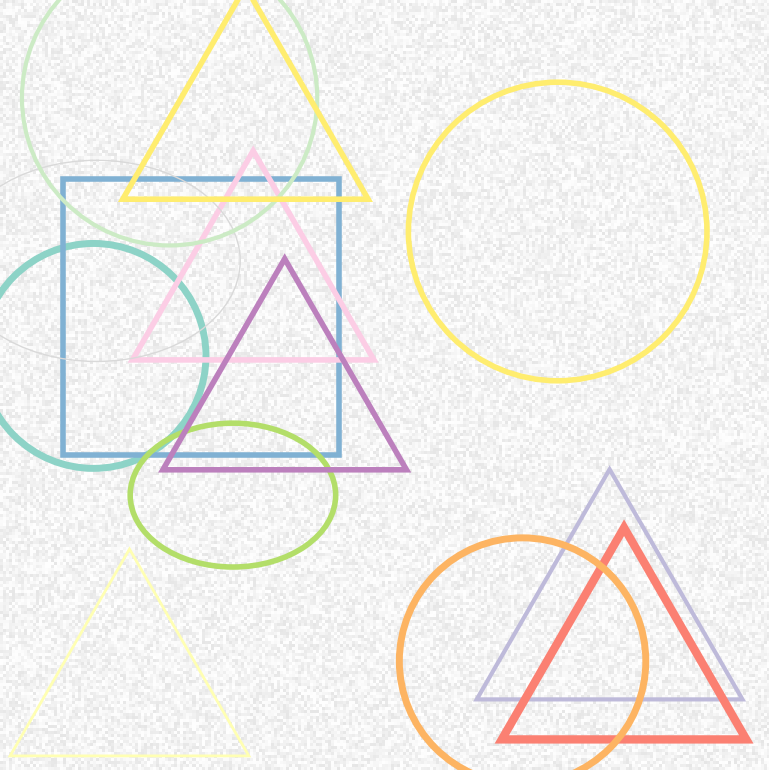[{"shape": "circle", "thickness": 2.5, "radius": 0.73, "center": [0.121, 0.538]}, {"shape": "triangle", "thickness": 1, "radius": 0.9, "center": [0.168, 0.108]}, {"shape": "triangle", "thickness": 1.5, "radius": 1.0, "center": [0.792, 0.191]}, {"shape": "triangle", "thickness": 3, "radius": 0.92, "center": [0.81, 0.131]}, {"shape": "square", "thickness": 2, "radius": 0.9, "center": [0.261, 0.589]}, {"shape": "circle", "thickness": 2.5, "radius": 0.8, "center": [0.679, 0.141]}, {"shape": "oval", "thickness": 2, "radius": 0.67, "center": [0.303, 0.357]}, {"shape": "triangle", "thickness": 2, "radius": 0.91, "center": [0.329, 0.623]}, {"shape": "oval", "thickness": 0.5, "radius": 0.93, "center": [0.125, 0.661]}, {"shape": "triangle", "thickness": 2, "radius": 0.91, "center": [0.37, 0.481]}, {"shape": "circle", "thickness": 1.5, "radius": 0.96, "center": [0.22, 0.873]}, {"shape": "triangle", "thickness": 2, "radius": 0.92, "center": [0.319, 0.833]}, {"shape": "circle", "thickness": 2, "radius": 0.97, "center": [0.724, 0.699]}]